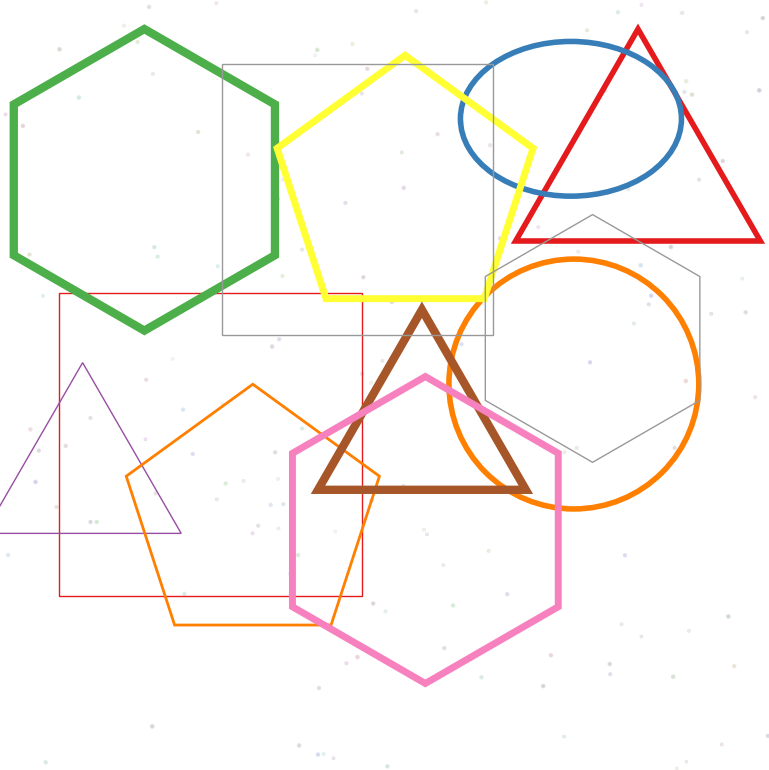[{"shape": "triangle", "thickness": 2, "radius": 0.92, "center": [0.829, 0.779]}, {"shape": "square", "thickness": 0.5, "radius": 0.98, "center": [0.273, 0.423]}, {"shape": "oval", "thickness": 2, "radius": 0.72, "center": [0.741, 0.846]}, {"shape": "hexagon", "thickness": 3, "radius": 0.98, "center": [0.187, 0.766]}, {"shape": "triangle", "thickness": 0.5, "radius": 0.74, "center": [0.107, 0.381]}, {"shape": "pentagon", "thickness": 1, "radius": 0.86, "center": [0.328, 0.328]}, {"shape": "circle", "thickness": 2, "radius": 0.81, "center": [0.745, 0.501]}, {"shape": "pentagon", "thickness": 2.5, "radius": 0.87, "center": [0.526, 0.753]}, {"shape": "triangle", "thickness": 3, "radius": 0.78, "center": [0.548, 0.442]}, {"shape": "hexagon", "thickness": 2.5, "radius": 1.0, "center": [0.552, 0.312]}, {"shape": "square", "thickness": 0.5, "radius": 0.88, "center": [0.464, 0.741]}, {"shape": "hexagon", "thickness": 0.5, "radius": 0.8, "center": [0.77, 0.56]}]